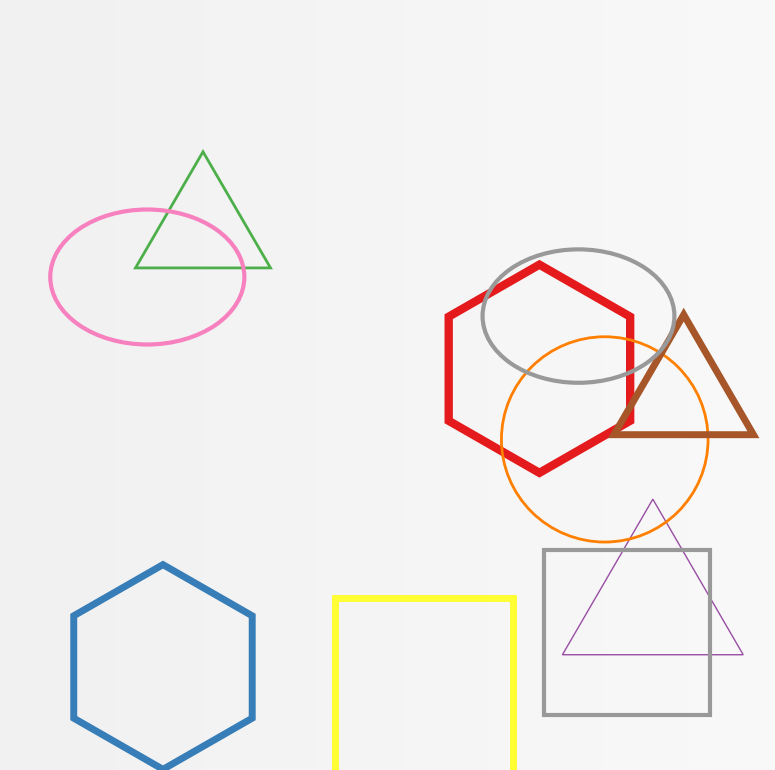[{"shape": "hexagon", "thickness": 3, "radius": 0.68, "center": [0.696, 0.521]}, {"shape": "hexagon", "thickness": 2.5, "radius": 0.66, "center": [0.21, 0.134]}, {"shape": "triangle", "thickness": 1, "radius": 0.5, "center": [0.262, 0.702]}, {"shape": "triangle", "thickness": 0.5, "radius": 0.67, "center": [0.842, 0.217]}, {"shape": "circle", "thickness": 1, "radius": 0.67, "center": [0.78, 0.429]}, {"shape": "square", "thickness": 2.5, "radius": 0.57, "center": [0.547, 0.108]}, {"shape": "triangle", "thickness": 2.5, "radius": 0.52, "center": [0.882, 0.487]}, {"shape": "oval", "thickness": 1.5, "radius": 0.63, "center": [0.19, 0.64]}, {"shape": "square", "thickness": 1.5, "radius": 0.54, "center": [0.809, 0.179]}, {"shape": "oval", "thickness": 1.5, "radius": 0.62, "center": [0.746, 0.59]}]